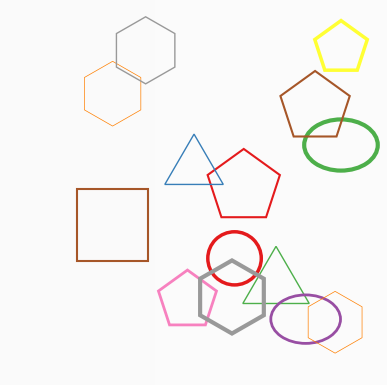[{"shape": "circle", "thickness": 2.5, "radius": 0.35, "center": [0.605, 0.329]}, {"shape": "pentagon", "thickness": 1.5, "radius": 0.49, "center": [0.629, 0.515]}, {"shape": "triangle", "thickness": 1, "radius": 0.44, "center": [0.501, 0.565]}, {"shape": "triangle", "thickness": 1, "radius": 0.49, "center": [0.712, 0.261]}, {"shape": "oval", "thickness": 3, "radius": 0.47, "center": [0.88, 0.623]}, {"shape": "oval", "thickness": 2, "radius": 0.45, "center": [0.789, 0.171]}, {"shape": "hexagon", "thickness": 0.5, "radius": 0.42, "center": [0.291, 0.757]}, {"shape": "hexagon", "thickness": 0.5, "radius": 0.4, "center": [0.865, 0.163]}, {"shape": "pentagon", "thickness": 2.5, "radius": 0.36, "center": [0.88, 0.875]}, {"shape": "pentagon", "thickness": 1.5, "radius": 0.47, "center": [0.813, 0.722]}, {"shape": "square", "thickness": 1.5, "radius": 0.46, "center": [0.29, 0.415]}, {"shape": "pentagon", "thickness": 2, "radius": 0.39, "center": [0.484, 0.22]}, {"shape": "hexagon", "thickness": 3, "radius": 0.47, "center": [0.599, 0.229]}, {"shape": "hexagon", "thickness": 1, "radius": 0.44, "center": [0.376, 0.869]}]